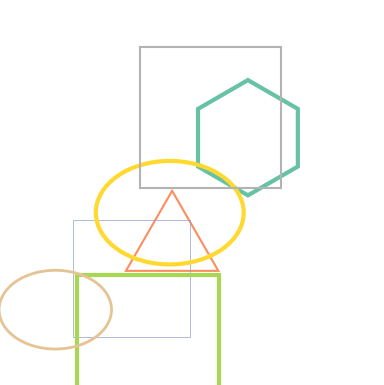[{"shape": "hexagon", "thickness": 3, "radius": 0.75, "center": [0.644, 0.642]}, {"shape": "triangle", "thickness": 1.5, "radius": 0.69, "center": [0.447, 0.366]}, {"shape": "square", "thickness": 0.5, "radius": 0.76, "center": [0.341, 0.277]}, {"shape": "square", "thickness": 3, "radius": 0.92, "center": [0.384, 0.102]}, {"shape": "oval", "thickness": 3, "radius": 0.96, "center": [0.441, 0.448]}, {"shape": "oval", "thickness": 2, "radius": 0.73, "center": [0.144, 0.196]}, {"shape": "square", "thickness": 1.5, "radius": 0.91, "center": [0.546, 0.695]}]